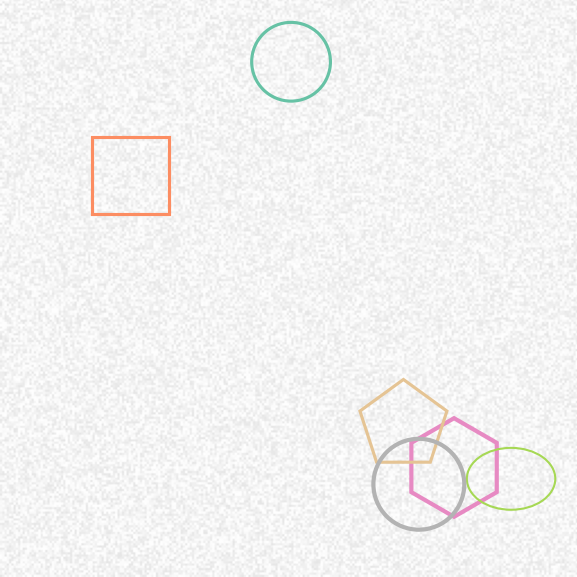[{"shape": "circle", "thickness": 1.5, "radius": 0.34, "center": [0.504, 0.892]}, {"shape": "square", "thickness": 1.5, "radius": 0.33, "center": [0.227, 0.696]}, {"shape": "hexagon", "thickness": 2, "radius": 0.43, "center": [0.786, 0.19]}, {"shape": "oval", "thickness": 1, "radius": 0.38, "center": [0.885, 0.17]}, {"shape": "pentagon", "thickness": 1.5, "radius": 0.4, "center": [0.699, 0.263]}, {"shape": "circle", "thickness": 2, "radius": 0.39, "center": [0.725, 0.161]}]